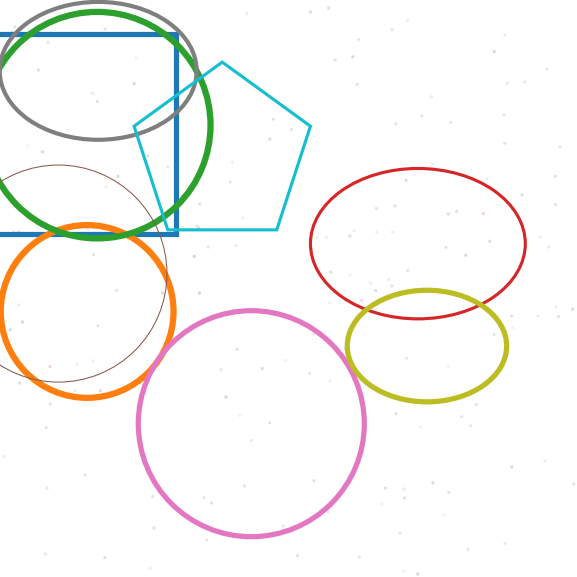[{"shape": "square", "thickness": 2.5, "radius": 0.87, "center": [0.131, 0.767]}, {"shape": "circle", "thickness": 3, "radius": 0.75, "center": [0.151, 0.46]}, {"shape": "circle", "thickness": 3, "radius": 0.98, "center": [0.168, 0.782]}, {"shape": "oval", "thickness": 1.5, "radius": 0.93, "center": [0.724, 0.577]}, {"shape": "circle", "thickness": 0.5, "radius": 0.94, "center": [0.101, 0.525]}, {"shape": "circle", "thickness": 2.5, "radius": 0.98, "center": [0.435, 0.265]}, {"shape": "oval", "thickness": 2, "radius": 0.85, "center": [0.17, 0.876]}, {"shape": "oval", "thickness": 2.5, "radius": 0.69, "center": [0.739, 0.4]}, {"shape": "pentagon", "thickness": 1.5, "radius": 0.8, "center": [0.385, 0.731]}]